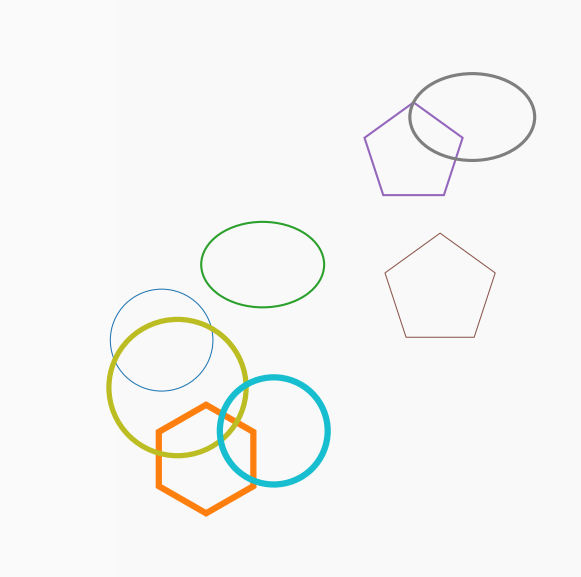[{"shape": "circle", "thickness": 0.5, "radius": 0.44, "center": [0.278, 0.41]}, {"shape": "hexagon", "thickness": 3, "radius": 0.47, "center": [0.355, 0.204]}, {"shape": "oval", "thickness": 1, "radius": 0.53, "center": [0.452, 0.541]}, {"shape": "pentagon", "thickness": 1, "radius": 0.44, "center": [0.712, 0.733]}, {"shape": "pentagon", "thickness": 0.5, "radius": 0.5, "center": [0.757, 0.496]}, {"shape": "oval", "thickness": 1.5, "radius": 0.54, "center": [0.813, 0.796]}, {"shape": "circle", "thickness": 2.5, "radius": 0.59, "center": [0.305, 0.328]}, {"shape": "circle", "thickness": 3, "radius": 0.46, "center": [0.471, 0.253]}]